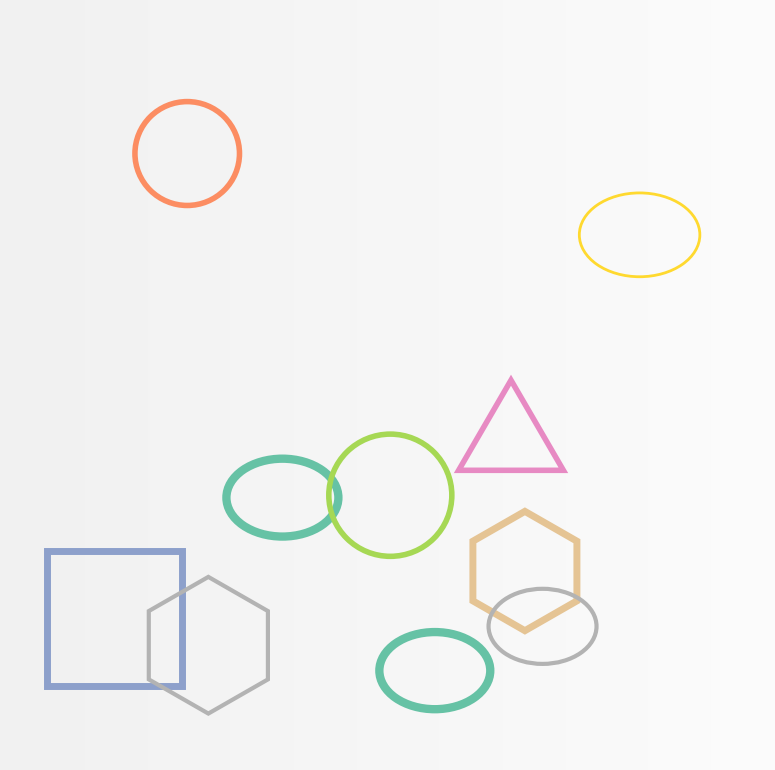[{"shape": "oval", "thickness": 3, "radius": 0.36, "center": [0.561, 0.129]}, {"shape": "oval", "thickness": 3, "radius": 0.36, "center": [0.364, 0.354]}, {"shape": "circle", "thickness": 2, "radius": 0.34, "center": [0.242, 0.801]}, {"shape": "square", "thickness": 2.5, "radius": 0.44, "center": [0.147, 0.197]}, {"shape": "triangle", "thickness": 2, "radius": 0.39, "center": [0.659, 0.428]}, {"shape": "circle", "thickness": 2, "radius": 0.4, "center": [0.504, 0.357]}, {"shape": "oval", "thickness": 1, "radius": 0.39, "center": [0.825, 0.695]}, {"shape": "hexagon", "thickness": 2.5, "radius": 0.39, "center": [0.677, 0.258]}, {"shape": "hexagon", "thickness": 1.5, "radius": 0.44, "center": [0.269, 0.162]}, {"shape": "oval", "thickness": 1.5, "radius": 0.35, "center": [0.7, 0.187]}]